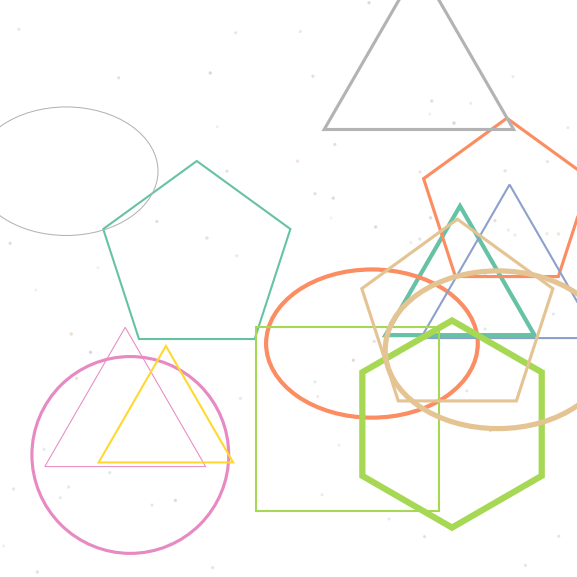[{"shape": "pentagon", "thickness": 1, "radius": 0.85, "center": [0.341, 0.55]}, {"shape": "triangle", "thickness": 2, "radius": 0.75, "center": [0.797, 0.493]}, {"shape": "oval", "thickness": 2, "radius": 0.92, "center": [0.644, 0.404]}, {"shape": "pentagon", "thickness": 1.5, "radius": 0.76, "center": [0.878, 0.643]}, {"shape": "triangle", "thickness": 1, "radius": 0.89, "center": [0.882, 0.502]}, {"shape": "circle", "thickness": 1.5, "radius": 0.85, "center": [0.226, 0.211]}, {"shape": "triangle", "thickness": 0.5, "radius": 0.8, "center": [0.217, 0.272]}, {"shape": "square", "thickness": 1, "radius": 0.79, "center": [0.602, 0.273]}, {"shape": "hexagon", "thickness": 3, "radius": 0.9, "center": [0.783, 0.265]}, {"shape": "triangle", "thickness": 1, "radius": 0.67, "center": [0.287, 0.266]}, {"shape": "oval", "thickness": 2.5, "radius": 0.98, "center": [0.862, 0.394]}, {"shape": "pentagon", "thickness": 1.5, "radius": 0.87, "center": [0.792, 0.446]}, {"shape": "oval", "thickness": 0.5, "radius": 0.79, "center": [0.115, 0.703]}, {"shape": "triangle", "thickness": 1.5, "radius": 0.95, "center": [0.725, 0.87]}]